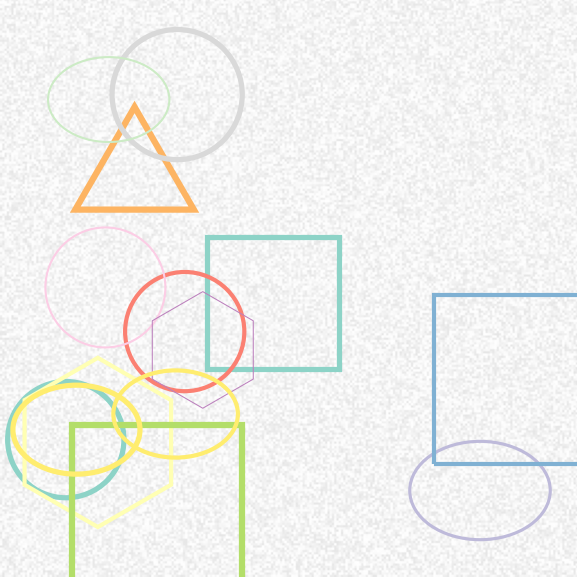[{"shape": "circle", "thickness": 2.5, "radius": 0.5, "center": [0.114, 0.238]}, {"shape": "square", "thickness": 2.5, "radius": 0.57, "center": [0.472, 0.475]}, {"shape": "hexagon", "thickness": 2, "radius": 0.73, "center": [0.169, 0.233]}, {"shape": "oval", "thickness": 1.5, "radius": 0.61, "center": [0.831, 0.15]}, {"shape": "circle", "thickness": 2, "radius": 0.52, "center": [0.32, 0.425]}, {"shape": "square", "thickness": 2, "radius": 0.73, "center": [0.898, 0.342]}, {"shape": "triangle", "thickness": 3, "radius": 0.59, "center": [0.233, 0.695]}, {"shape": "square", "thickness": 3, "radius": 0.74, "center": [0.272, 0.117]}, {"shape": "circle", "thickness": 1, "radius": 0.52, "center": [0.183, 0.501]}, {"shape": "circle", "thickness": 2.5, "radius": 0.56, "center": [0.307, 0.835]}, {"shape": "hexagon", "thickness": 0.5, "radius": 0.5, "center": [0.351, 0.393]}, {"shape": "oval", "thickness": 1, "radius": 0.53, "center": [0.188, 0.827]}, {"shape": "oval", "thickness": 2.5, "radius": 0.55, "center": [0.132, 0.255]}, {"shape": "oval", "thickness": 2, "radius": 0.54, "center": [0.304, 0.282]}]